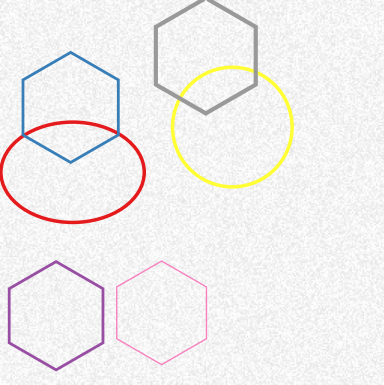[{"shape": "oval", "thickness": 2.5, "radius": 0.93, "center": [0.189, 0.553]}, {"shape": "hexagon", "thickness": 2, "radius": 0.71, "center": [0.184, 0.721]}, {"shape": "hexagon", "thickness": 2, "radius": 0.7, "center": [0.146, 0.18]}, {"shape": "circle", "thickness": 2.5, "radius": 0.78, "center": [0.603, 0.67]}, {"shape": "hexagon", "thickness": 1, "radius": 0.67, "center": [0.42, 0.187]}, {"shape": "hexagon", "thickness": 3, "radius": 0.75, "center": [0.535, 0.855]}]